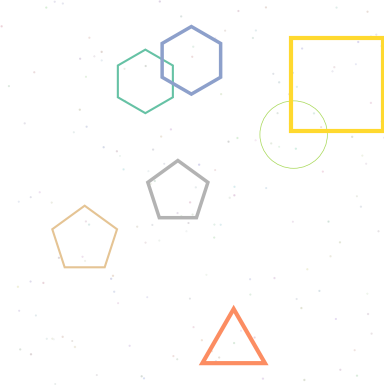[{"shape": "hexagon", "thickness": 1.5, "radius": 0.41, "center": [0.378, 0.789]}, {"shape": "triangle", "thickness": 3, "radius": 0.47, "center": [0.607, 0.104]}, {"shape": "hexagon", "thickness": 2.5, "radius": 0.44, "center": [0.497, 0.843]}, {"shape": "circle", "thickness": 0.5, "radius": 0.44, "center": [0.763, 0.65]}, {"shape": "square", "thickness": 3, "radius": 0.6, "center": [0.876, 0.781]}, {"shape": "pentagon", "thickness": 1.5, "radius": 0.44, "center": [0.22, 0.377]}, {"shape": "pentagon", "thickness": 2.5, "radius": 0.41, "center": [0.462, 0.501]}]